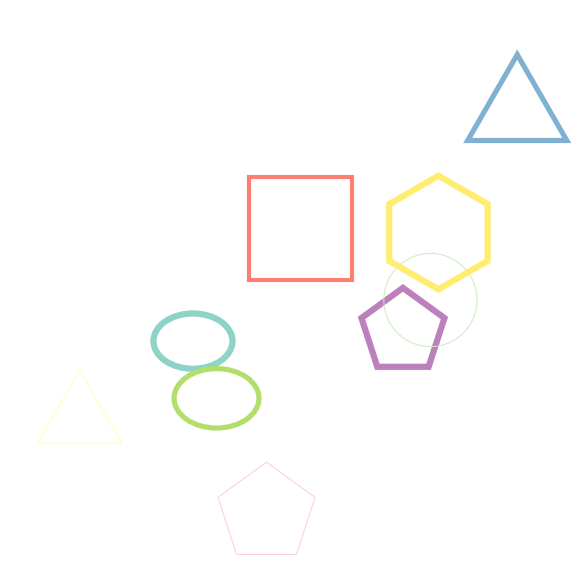[{"shape": "oval", "thickness": 3, "radius": 0.34, "center": [0.334, 0.408]}, {"shape": "triangle", "thickness": 0.5, "radius": 0.42, "center": [0.138, 0.274]}, {"shape": "square", "thickness": 2, "radius": 0.45, "center": [0.521, 0.603]}, {"shape": "triangle", "thickness": 2.5, "radius": 0.5, "center": [0.896, 0.805]}, {"shape": "oval", "thickness": 2.5, "radius": 0.37, "center": [0.375, 0.309]}, {"shape": "pentagon", "thickness": 0.5, "radius": 0.44, "center": [0.462, 0.111]}, {"shape": "pentagon", "thickness": 3, "radius": 0.38, "center": [0.698, 0.425]}, {"shape": "circle", "thickness": 0.5, "radius": 0.4, "center": [0.745, 0.48]}, {"shape": "hexagon", "thickness": 3, "radius": 0.49, "center": [0.759, 0.597]}]